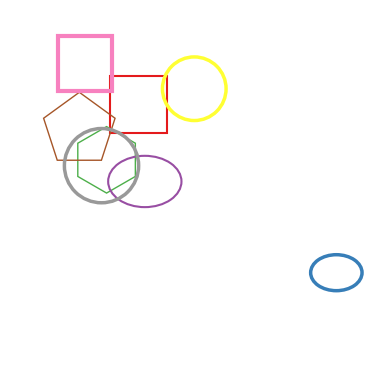[{"shape": "square", "thickness": 1.5, "radius": 0.37, "center": [0.359, 0.728]}, {"shape": "oval", "thickness": 2.5, "radius": 0.33, "center": [0.874, 0.292]}, {"shape": "hexagon", "thickness": 1, "radius": 0.43, "center": [0.277, 0.585]}, {"shape": "oval", "thickness": 1.5, "radius": 0.48, "center": [0.376, 0.529]}, {"shape": "circle", "thickness": 2.5, "radius": 0.41, "center": [0.505, 0.77]}, {"shape": "pentagon", "thickness": 1, "radius": 0.49, "center": [0.206, 0.663]}, {"shape": "square", "thickness": 3, "radius": 0.35, "center": [0.221, 0.835]}, {"shape": "circle", "thickness": 2.5, "radius": 0.48, "center": [0.264, 0.57]}]